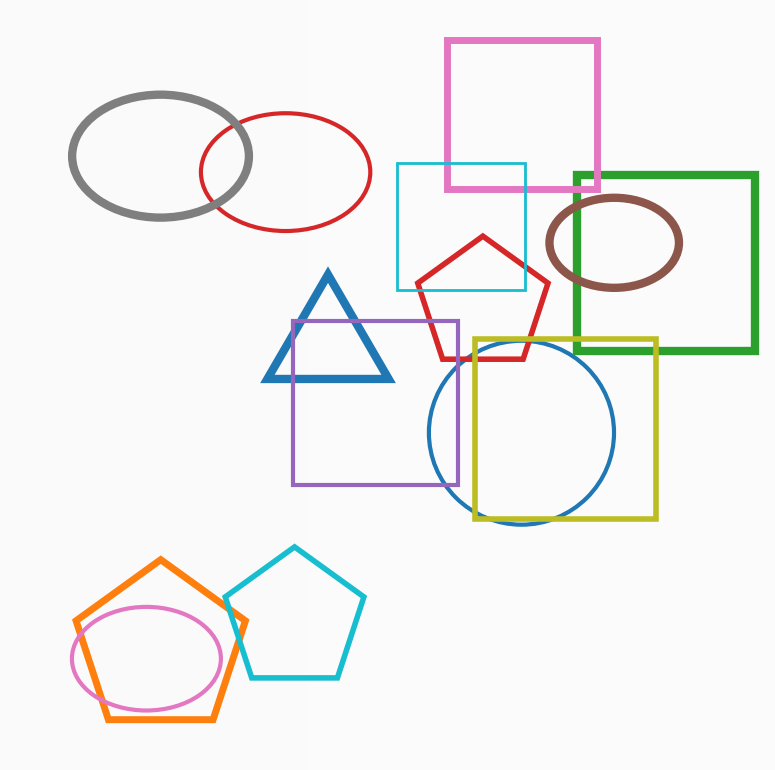[{"shape": "triangle", "thickness": 3, "radius": 0.45, "center": [0.423, 0.553]}, {"shape": "circle", "thickness": 1.5, "radius": 0.6, "center": [0.673, 0.438]}, {"shape": "pentagon", "thickness": 2.5, "radius": 0.57, "center": [0.207, 0.158]}, {"shape": "square", "thickness": 3, "radius": 0.57, "center": [0.859, 0.659]}, {"shape": "pentagon", "thickness": 2, "radius": 0.44, "center": [0.623, 0.605]}, {"shape": "oval", "thickness": 1.5, "radius": 0.55, "center": [0.369, 0.776]}, {"shape": "square", "thickness": 1.5, "radius": 0.53, "center": [0.485, 0.477]}, {"shape": "oval", "thickness": 3, "radius": 0.42, "center": [0.793, 0.685]}, {"shape": "oval", "thickness": 1.5, "radius": 0.48, "center": [0.189, 0.145]}, {"shape": "square", "thickness": 2.5, "radius": 0.48, "center": [0.673, 0.851]}, {"shape": "oval", "thickness": 3, "radius": 0.57, "center": [0.207, 0.797]}, {"shape": "square", "thickness": 2, "radius": 0.58, "center": [0.73, 0.443]}, {"shape": "pentagon", "thickness": 2, "radius": 0.47, "center": [0.38, 0.196]}, {"shape": "square", "thickness": 1, "radius": 0.41, "center": [0.594, 0.706]}]